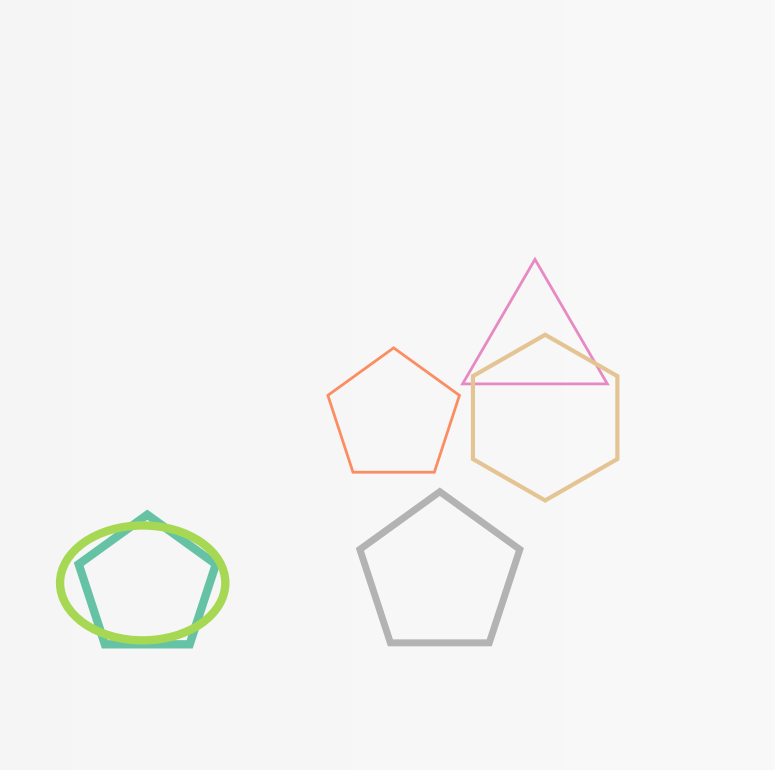[{"shape": "pentagon", "thickness": 3, "radius": 0.47, "center": [0.19, 0.239]}, {"shape": "pentagon", "thickness": 1, "radius": 0.45, "center": [0.508, 0.459]}, {"shape": "triangle", "thickness": 1, "radius": 0.54, "center": [0.69, 0.555]}, {"shape": "oval", "thickness": 3, "radius": 0.53, "center": [0.184, 0.243]}, {"shape": "hexagon", "thickness": 1.5, "radius": 0.54, "center": [0.703, 0.458]}, {"shape": "pentagon", "thickness": 2.5, "radius": 0.54, "center": [0.568, 0.253]}]